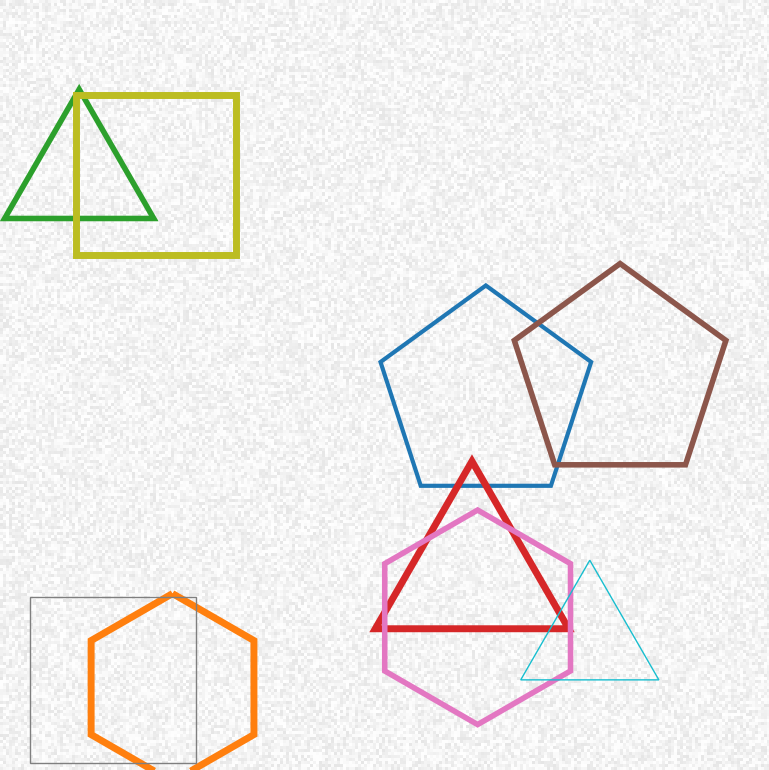[{"shape": "pentagon", "thickness": 1.5, "radius": 0.72, "center": [0.631, 0.485]}, {"shape": "hexagon", "thickness": 2.5, "radius": 0.61, "center": [0.224, 0.107]}, {"shape": "triangle", "thickness": 2, "radius": 0.56, "center": [0.103, 0.772]}, {"shape": "triangle", "thickness": 2.5, "radius": 0.72, "center": [0.613, 0.256]}, {"shape": "pentagon", "thickness": 2, "radius": 0.72, "center": [0.805, 0.513]}, {"shape": "hexagon", "thickness": 2, "radius": 0.7, "center": [0.62, 0.198]}, {"shape": "square", "thickness": 0.5, "radius": 0.54, "center": [0.147, 0.117]}, {"shape": "square", "thickness": 2.5, "radius": 0.52, "center": [0.203, 0.773]}, {"shape": "triangle", "thickness": 0.5, "radius": 0.52, "center": [0.766, 0.169]}]